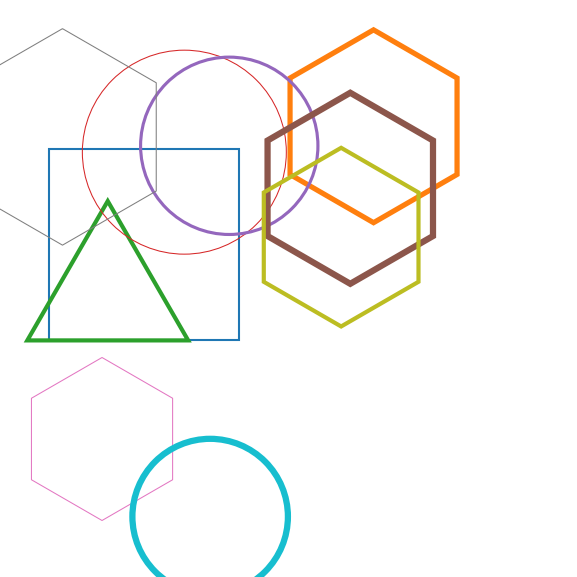[{"shape": "square", "thickness": 1, "radius": 0.82, "center": [0.25, 0.576]}, {"shape": "hexagon", "thickness": 2.5, "radius": 0.83, "center": [0.647, 0.78]}, {"shape": "triangle", "thickness": 2, "radius": 0.8, "center": [0.187, 0.49]}, {"shape": "circle", "thickness": 0.5, "radius": 0.88, "center": [0.319, 0.736]}, {"shape": "circle", "thickness": 1.5, "radius": 0.77, "center": [0.397, 0.747]}, {"shape": "hexagon", "thickness": 3, "radius": 0.83, "center": [0.607, 0.673]}, {"shape": "hexagon", "thickness": 0.5, "radius": 0.71, "center": [0.177, 0.239]}, {"shape": "hexagon", "thickness": 0.5, "radius": 0.94, "center": [0.108, 0.762]}, {"shape": "hexagon", "thickness": 2, "radius": 0.77, "center": [0.591, 0.589]}, {"shape": "circle", "thickness": 3, "radius": 0.67, "center": [0.364, 0.105]}]